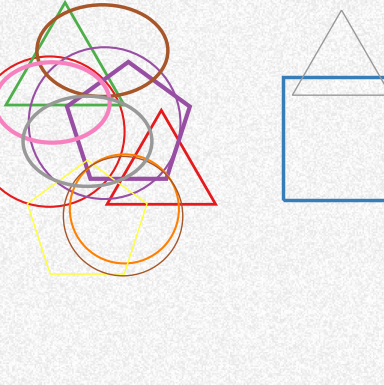[{"shape": "circle", "thickness": 1.5, "radius": 0.98, "center": [0.128, 0.658]}, {"shape": "triangle", "thickness": 2, "radius": 0.81, "center": [0.419, 0.551]}, {"shape": "square", "thickness": 2.5, "radius": 0.8, "center": [0.896, 0.64]}, {"shape": "triangle", "thickness": 2, "radius": 0.89, "center": [0.169, 0.816]}, {"shape": "pentagon", "thickness": 3, "radius": 0.84, "center": [0.333, 0.671]}, {"shape": "circle", "thickness": 1.5, "radius": 0.99, "center": [0.272, 0.68]}, {"shape": "circle", "thickness": 1.5, "radius": 0.71, "center": [0.323, 0.457]}, {"shape": "pentagon", "thickness": 1, "radius": 0.82, "center": [0.226, 0.42]}, {"shape": "circle", "thickness": 1, "radius": 0.78, "center": [0.32, 0.439]}, {"shape": "oval", "thickness": 2.5, "radius": 0.85, "center": [0.266, 0.868]}, {"shape": "oval", "thickness": 3, "radius": 0.75, "center": [0.136, 0.734]}, {"shape": "triangle", "thickness": 1, "radius": 0.74, "center": [0.887, 0.826]}, {"shape": "oval", "thickness": 2.5, "radius": 0.84, "center": [0.227, 0.633]}]